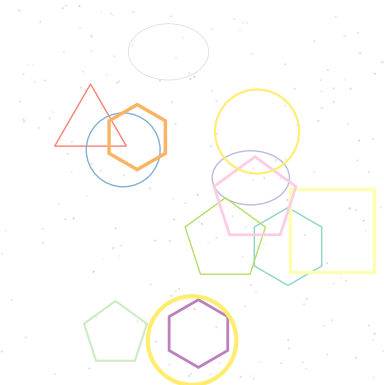[{"shape": "hexagon", "thickness": 1, "radius": 0.51, "center": [0.748, 0.36]}, {"shape": "square", "thickness": 2.5, "radius": 0.54, "center": [0.863, 0.402]}, {"shape": "oval", "thickness": 1, "radius": 0.5, "center": [0.651, 0.538]}, {"shape": "triangle", "thickness": 1, "radius": 0.54, "center": [0.235, 0.674]}, {"shape": "circle", "thickness": 1, "radius": 0.48, "center": [0.32, 0.611]}, {"shape": "hexagon", "thickness": 2.5, "radius": 0.42, "center": [0.356, 0.644]}, {"shape": "pentagon", "thickness": 1, "radius": 0.55, "center": [0.585, 0.376]}, {"shape": "pentagon", "thickness": 2, "radius": 0.56, "center": [0.662, 0.481]}, {"shape": "oval", "thickness": 0.5, "radius": 0.52, "center": [0.438, 0.865]}, {"shape": "hexagon", "thickness": 2, "radius": 0.44, "center": [0.515, 0.134]}, {"shape": "pentagon", "thickness": 1.5, "radius": 0.43, "center": [0.3, 0.132]}, {"shape": "circle", "thickness": 3, "radius": 0.58, "center": [0.499, 0.116]}, {"shape": "circle", "thickness": 1.5, "radius": 0.55, "center": [0.668, 0.658]}]